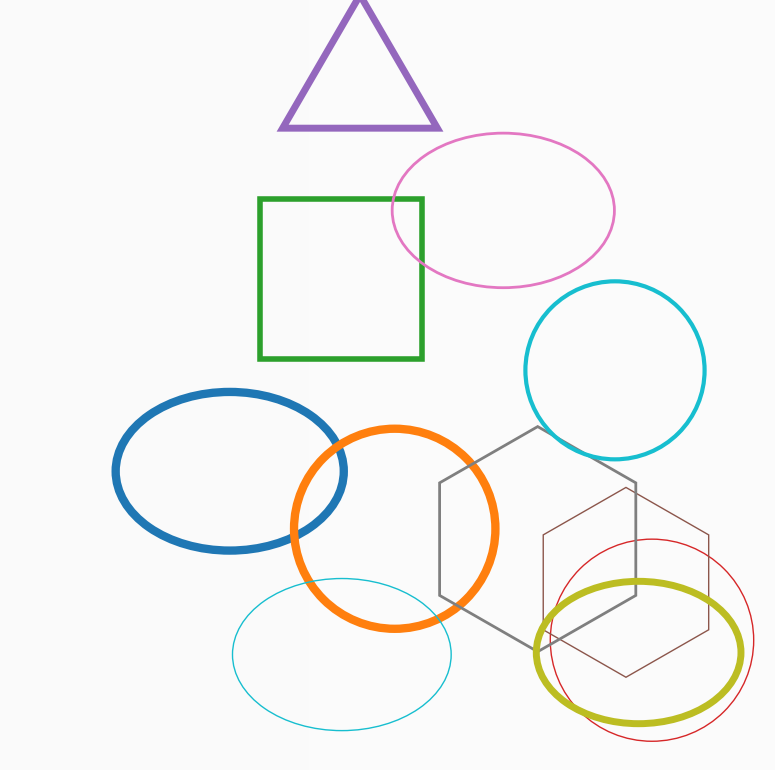[{"shape": "oval", "thickness": 3, "radius": 0.74, "center": [0.296, 0.388]}, {"shape": "circle", "thickness": 3, "radius": 0.65, "center": [0.509, 0.313]}, {"shape": "square", "thickness": 2, "radius": 0.52, "center": [0.44, 0.638]}, {"shape": "circle", "thickness": 0.5, "radius": 0.66, "center": [0.841, 0.169]}, {"shape": "triangle", "thickness": 2.5, "radius": 0.58, "center": [0.465, 0.891]}, {"shape": "hexagon", "thickness": 0.5, "radius": 0.62, "center": [0.808, 0.244]}, {"shape": "oval", "thickness": 1, "radius": 0.72, "center": [0.649, 0.727]}, {"shape": "hexagon", "thickness": 1, "radius": 0.73, "center": [0.694, 0.3]}, {"shape": "oval", "thickness": 2.5, "radius": 0.66, "center": [0.824, 0.153]}, {"shape": "circle", "thickness": 1.5, "radius": 0.58, "center": [0.794, 0.519]}, {"shape": "oval", "thickness": 0.5, "radius": 0.71, "center": [0.441, 0.15]}]